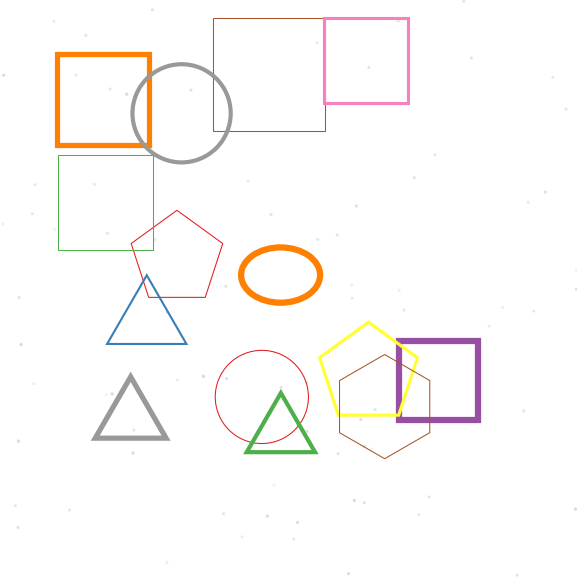[{"shape": "pentagon", "thickness": 0.5, "radius": 0.42, "center": [0.306, 0.552]}, {"shape": "circle", "thickness": 0.5, "radius": 0.4, "center": [0.453, 0.312]}, {"shape": "triangle", "thickness": 1, "radius": 0.4, "center": [0.254, 0.443]}, {"shape": "triangle", "thickness": 2, "radius": 0.34, "center": [0.486, 0.25]}, {"shape": "square", "thickness": 0.5, "radius": 0.41, "center": [0.182, 0.648]}, {"shape": "square", "thickness": 3, "radius": 0.34, "center": [0.76, 0.34]}, {"shape": "oval", "thickness": 3, "radius": 0.34, "center": [0.486, 0.523]}, {"shape": "square", "thickness": 2.5, "radius": 0.39, "center": [0.178, 0.827]}, {"shape": "pentagon", "thickness": 1.5, "radius": 0.45, "center": [0.638, 0.352]}, {"shape": "square", "thickness": 0.5, "radius": 0.49, "center": [0.466, 0.87]}, {"shape": "hexagon", "thickness": 0.5, "radius": 0.45, "center": [0.666, 0.295]}, {"shape": "square", "thickness": 1.5, "radius": 0.37, "center": [0.634, 0.895]}, {"shape": "circle", "thickness": 2, "radius": 0.43, "center": [0.314, 0.803]}, {"shape": "triangle", "thickness": 2.5, "radius": 0.35, "center": [0.226, 0.276]}]